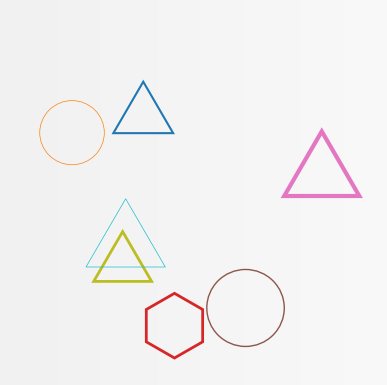[{"shape": "triangle", "thickness": 1.5, "radius": 0.45, "center": [0.37, 0.699]}, {"shape": "circle", "thickness": 0.5, "radius": 0.42, "center": [0.186, 0.655]}, {"shape": "hexagon", "thickness": 2, "radius": 0.42, "center": [0.45, 0.154]}, {"shape": "circle", "thickness": 1, "radius": 0.5, "center": [0.634, 0.2]}, {"shape": "triangle", "thickness": 3, "radius": 0.56, "center": [0.83, 0.547]}, {"shape": "triangle", "thickness": 2, "radius": 0.43, "center": [0.316, 0.312]}, {"shape": "triangle", "thickness": 0.5, "radius": 0.59, "center": [0.324, 0.366]}]